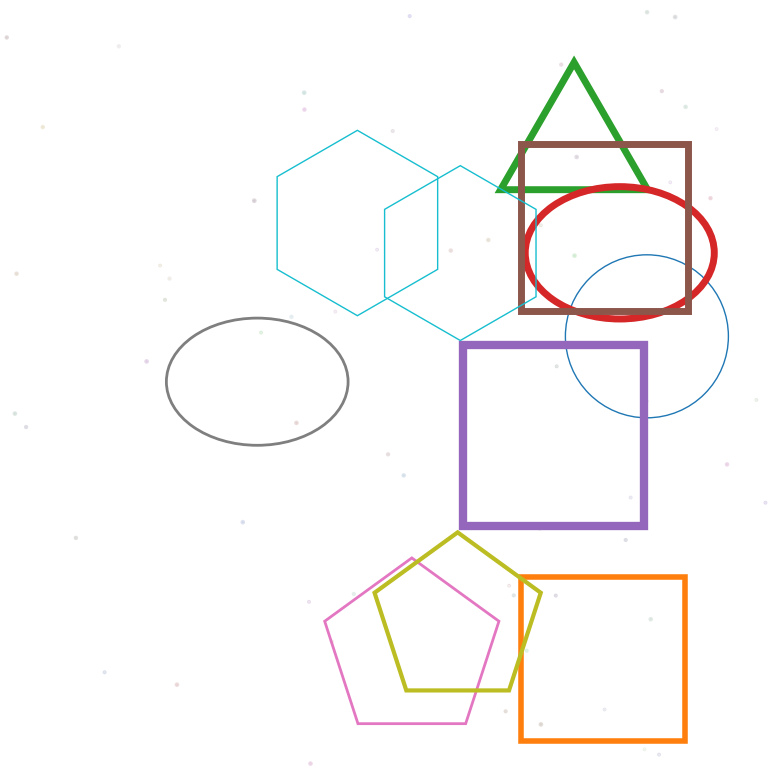[{"shape": "circle", "thickness": 0.5, "radius": 0.53, "center": [0.84, 0.563]}, {"shape": "square", "thickness": 2, "radius": 0.53, "center": [0.783, 0.144]}, {"shape": "triangle", "thickness": 2.5, "radius": 0.55, "center": [0.746, 0.809]}, {"shape": "oval", "thickness": 2.5, "radius": 0.61, "center": [0.805, 0.672]}, {"shape": "square", "thickness": 3, "radius": 0.59, "center": [0.719, 0.435]}, {"shape": "square", "thickness": 2.5, "radius": 0.54, "center": [0.785, 0.705]}, {"shape": "pentagon", "thickness": 1, "radius": 0.59, "center": [0.535, 0.156]}, {"shape": "oval", "thickness": 1, "radius": 0.59, "center": [0.334, 0.504]}, {"shape": "pentagon", "thickness": 1.5, "radius": 0.57, "center": [0.594, 0.195]}, {"shape": "hexagon", "thickness": 0.5, "radius": 0.57, "center": [0.598, 0.671]}, {"shape": "hexagon", "thickness": 0.5, "radius": 0.6, "center": [0.464, 0.71]}]